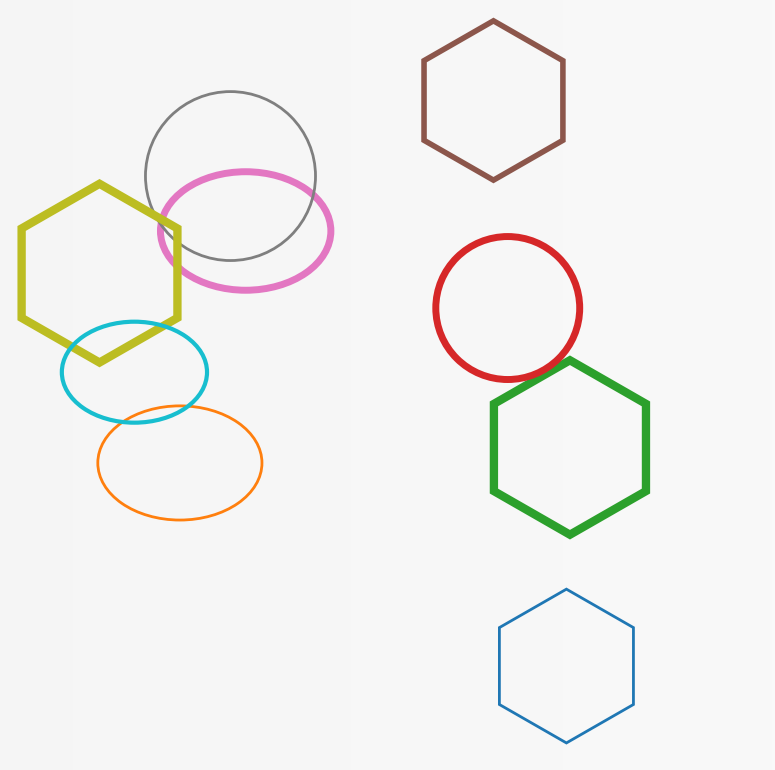[{"shape": "hexagon", "thickness": 1, "radius": 0.5, "center": [0.731, 0.135]}, {"shape": "oval", "thickness": 1, "radius": 0.53, "center": [0.232, 0.399]}, {"shape": "hexagon", "thickness": 3, "radius": 0.57, "center": [0.735, 0.419]}, {"shape": "circle", "thickness": 2.5, "radius": 0.46, "center": [0.655, 0.6]}, {"shape": "hexagon", "thickness": 2, "radius": 0.52, "center": [0.637, 0.87]}, {"shape": "oval", "thickness": 2.5, "radius": 0.55, "center": [0.317, 0.7]}, {"shape": "circle", "thickness": 1, "radius": 0.55, "center": [0.297, 0.771]}, {"shape": "hexagon", "thickness": 3, "radius": 0.58, "center": [0.128, 0.645]}, {"shape": "oval", "thickness": 1.5, "radius": 0.47, "center": [0.173, 0.517]}]